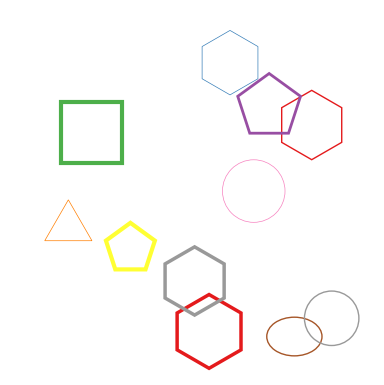[{"shape": "hexagon", "thickness": 2.5, "radius": 0.48, "center": [0.543, 0.139]}, {"shape": "hexagon", "thickness": 1, "radius": 0.45, "center": [0.81, 0.675]}, {"shape": "hexagon", "thickness": 0.5, "radius": 0.42, "center": [0.597, 0.837]}, {"shape": "square", "thickness": 3, "radius": 0.4, "center": [0.238, 0.655]}, {"shape": "pentagon", "thickness": 2, "radius": 0.43, "center": [0.699, 0.723]}, {"shape": "triangle", "thickness": 0.5, "radius": 0.35, "center": [0.178, 0.41]}, {"shape": "pentagon", "thickness": 3, "radius": 0.33, "center": [0.339, 0.354]}, {"shape": "oval", "thickness": 1, "radius": 0.36, "center": [0.765, 0.126]}, {"shape": "circle", "thickness": 0.5, "radius": 0.41, "center": [0.659, 0.504]}, {"shape": "circle", "thickness": 1, "radius": 0.35, "center": [0.861, 0.173]}, {"shape": "hexagon", "thickness": 2.5, "radius": 0.44, "center": [0.505, 0.27]}]